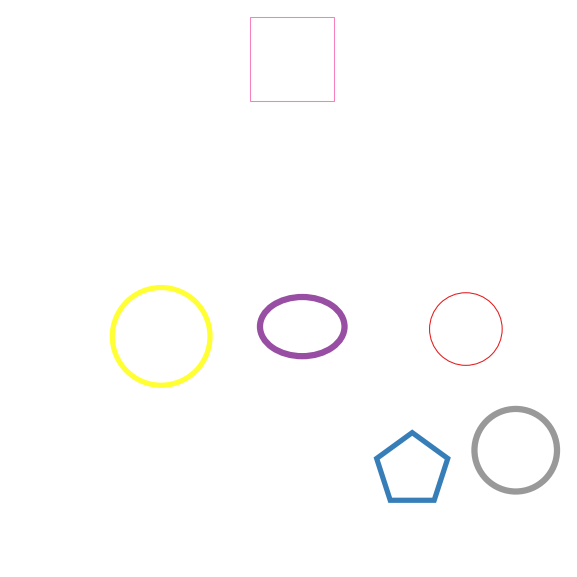[{"shape": "circle", "thickness": 0.5, "radius": 0.31, "center": [0.807, 0.429]}, {"shape": "pentagon", "thickness": 2.5, "radius": 0.32, "center": [0.714, 0.185]}, {"shape": "oval", "thickness": 3, "radius": 0.37, "center": [0.523, 0.434]}, {"shape": "circle", "thickness": 2.5, "radius": 0.42, "center": [0.279, 0.417]}, {"shape": "square", "thickness": 0.5, "radius": 0.36, "center": [0.505, 0.897]}, {"shape": "circle", "thickness": 3, "radius": 0.36, "center": [0.893, 0.22]}]